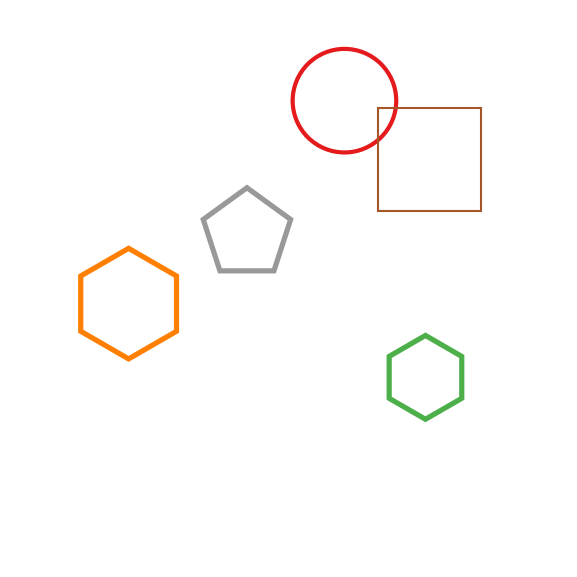[{"shape": "circle", "thickness": 2, "radius": 0.45, "center": [0.596, 0.825]}, {"shape": "hexagon", "thickness": 2.5, "radius": 0.36, "center": [0.737, 0.346]}, {"shape": "hexagon", "thickness": 2.5, "radius": 0.48, "center": [0.223, 0.473]}, {"shape": "square", "thickness": 1, "radius": 0.45, "center": [0.744, 0.723]}, {"shape": "pentagon", "thickness": 2.5, "radius": 0.4, "center": [0.428, 0.595]}]